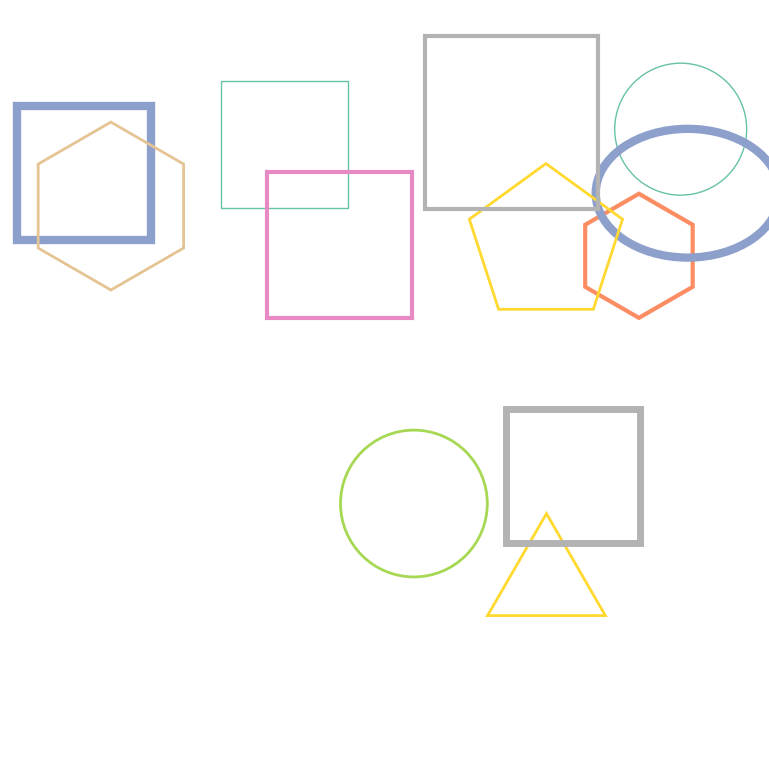[{"shape": "circle", "thickness": 0.5, "radius": 0.43, "center": [0.884, 0.832]}, {"shape": "square", "thickness": 0.5, "radius": 0.41, "center": [0.37, 0.813]}, {"shape": "hexagon", "thickness": 1.5, "radius": 0.4, "center": [0.83, 0.668]}, {"shape": "oval", "thickness": 3, "radius": 0.6, "center": [0.893, 0.749]}, {"shape": "square", "thickness": 3, "radius": 0.44, "center": [0.109, 0.775]}, {"shape": "square", "thickness": 1.5, "radius": 0.47, "center": [0.44, 0.682]}, {"shape": "circle", "thickness": 1, "radius": 0.48, "center": [0.538, 0.346]}, {"shape": "pentagon", "thickness": 1, "radius": 0.52, "center": [0.709, 0.683]}, {"shape": "triangle", "thickness": 1, "radius": 0.44, "center": [0.71, 0.245]}, {"shape": "hexagon", "thickness": 1, "radius": 0.55, "center": [0.144, 0.732]}, {"shape": "square", "thickness": 2.5, "radius": 0.44, "center": [0.744, 0.382]}, {"shape": "square", "thickness": 1.5, "radius": 0.56, "center": [0.664, 0.841]}]